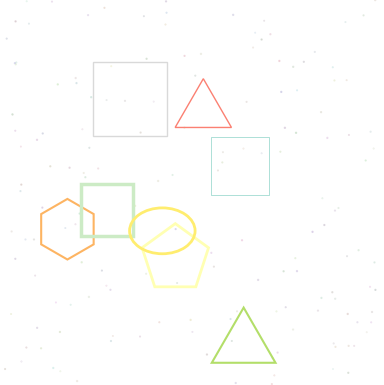[{"shape": "square", "thickness": 0.5, "radius": 0.37, "center": [0.623, 0.569]}, {"shape": "pentagon", "thickness": 2, "radius": 0.45, "center": [0.455, 0.328]}, {"shape": "triangle", "thickness": 1, "radius": 0.42, "center": [0.528, 0.711]}, {"shape": "hexagon", "thickness": 1.5, "radius": 0.39, "center": [0.175, 0.405]}, {"shape": "triangle", "thickness": 1.5, "radius": 0.48, "center": [0.633, 0.105]}, {"shape": "square", "thickness": 1, "radius": 0.48, "center": [0.337, 0.744]}, {"shape": "square", "thickness": 2.5, "radius": 0.34, "center": [0.278, 0.454]}, {"shape": "oval", "thickness": 2, "radius": 0.43, "center": [0.422, 0.4]}]